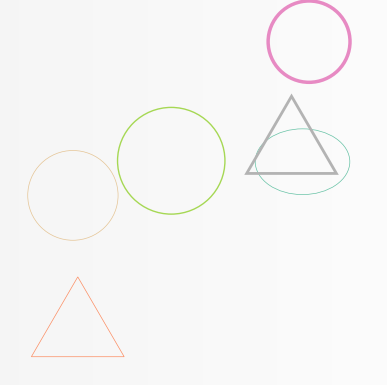[{"shape": "oval", "thickness": 0.5, "radius": 0.61, "center": [0.781, 0.58]}, {"shape": "triangle", "thickness": 0.5, "radius": 0.69, "center": [0.201, 0.143]}, {"shape": "circle", "thickness": 2.5, "radius": 0.53, "center": [0.798, 0.892]}, {"shape": "circle", "thickness": 1, "radius": 0.69, "center": [0.442, 0.582]}, {"shape": "circle", "thickness": 0.5, "radius": 0.58, "center": [0.188, 0.493]}, {"shape": "triangle", "thickness": 2, "radius": 0.67, "center": [0.752, 0.616]}]